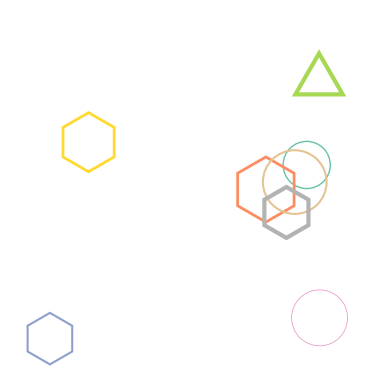[{"shape": "circle", "thickness": 1, "radius": 0.31, "center": [0.797, 0.572]}, {"shape": "hexagon", "thickness": 2, "radius": 0.42, "center": [0.691, 0.508]}, {"shape": "hexagon", "thickness": 1.5, "radius": 0.33, "center": [0.13, 0.12]}, {"shape": "circle", "thickness": 0.5, "radius": 0.36, "center": [0.83, 0.174]}, {"shape": "triangle", "thickness": 3, "radius": 0.35, "center": [0.829, 0.79]}, {"shape": "hexagon", "thickness": 2, "radius": 0.38, "center": [0.23, 0.631]}, {"shape": "circle", "thickness": 1.5, "radius": 0.41, "center": [0.766, 0.527]}, {"shape": "hexagon", "thickness": 3, "radius": 0.33, "center": [0.744, 0.448]}]